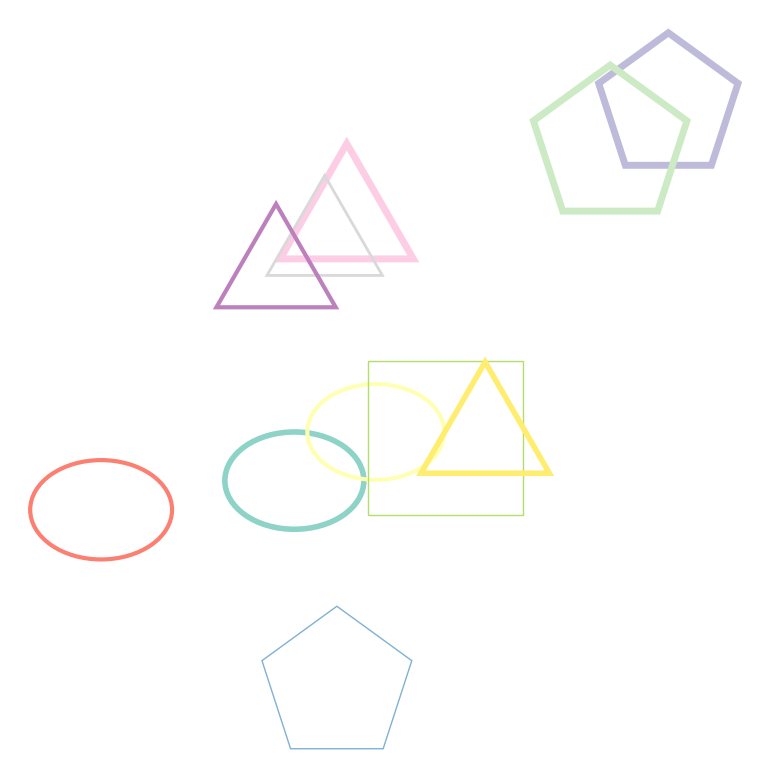[{"shape": "oval", "thickness": 2, "radius": 0.45, "center": [0.382, 0.376]}, {"shape": "oval", "thickness": 1.5, "radius": 0.44, "center": [0.488, 0.439]}, {"shape": "pentagon", "thickness": 2.5, "radius": 0.48, "center": [0.868, 0.862]}, {"shape": "oval", "thickness": 1.5, "radius": 0.46, "center": [0.131, 0.338]}, {"shape": "pentagon", "thickness": 0.5, "radius": 0.51, "center": [0.437, 0.11]}, {"shape": "square", "thickness": 0.5, "radius": 0.5, "center": [0.579, 0.431]}, {"shape": "triangle", "thickness": 2.5, "radius": 0.5, "center": [0.45, 0.714]}, {"shape": "triangle", "thickness": 1, "radius": 0.43, "center": [0.422, 0.686]}, {"shape": "triangle", "thickness": 1.5, "radius": 0.45, "center": [0.359, 0.646]}, {"shape": "pentagon", "thickness": 2.5, "radius": 0.52, "center": [0.792, 0.811]}, {"shape": "triangle", "thickness": 2, "radius": 0.48, "center": [0.63, 0.434]}]